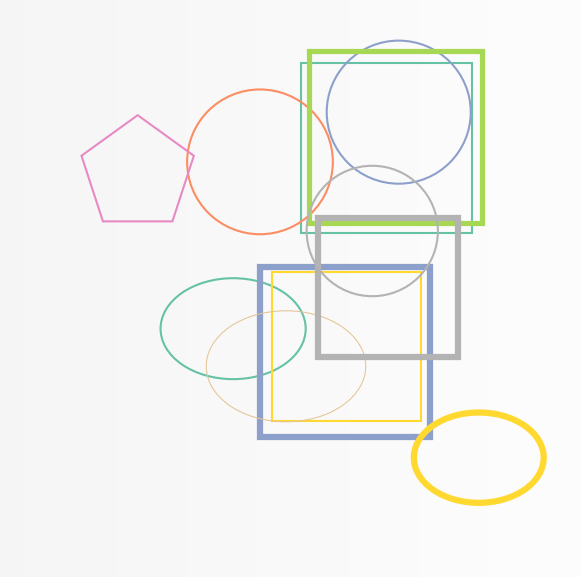[{"shape": "square", "thickness": 1, "radius": 0.74, "center": [0.665, 0.743]}, {"shape": "oval", "thickness": 1, "radius": 0.62, "center": [0.401, 0.43]}, {"shape": "circle", "thickness": 1, "radius": 0.63, "center": [0.447, 0.719]}, {"shape": "circle", "thickness": 1, "radius": 0.62, "center": [0.686, 0.805]}, {"shape": "square", "thickness": 3, "radius": 0.73, "center": [0.594, 0.39]}, {"shape": "pentagon", "thickness": 1, "radius": 0.51, "center": [0.237, 0.698]}, {"shape": "square", "thickness": 2.5, "radius": 0.75, "center": [0.681, 0.762]}, {"shape": "square", "thickness": 1, "radius": 0.64, "center": [0.596, 0.399]}, {"shape": "oval", "thickness": 3, "radius": 0.56, "center": [0.824, 0.207]}, {"shape": "oval", "thickness": 0.5, "radius": 0.69, "center": [0.492, 0.365]}, {"shape": "circle", "thickness": 1, "radius": 0.56, "center": [0.64, 0.599]}, {"shape": "square", "thickness": 3, "radius": 0.6, "center": [0.667, 0.502]}]